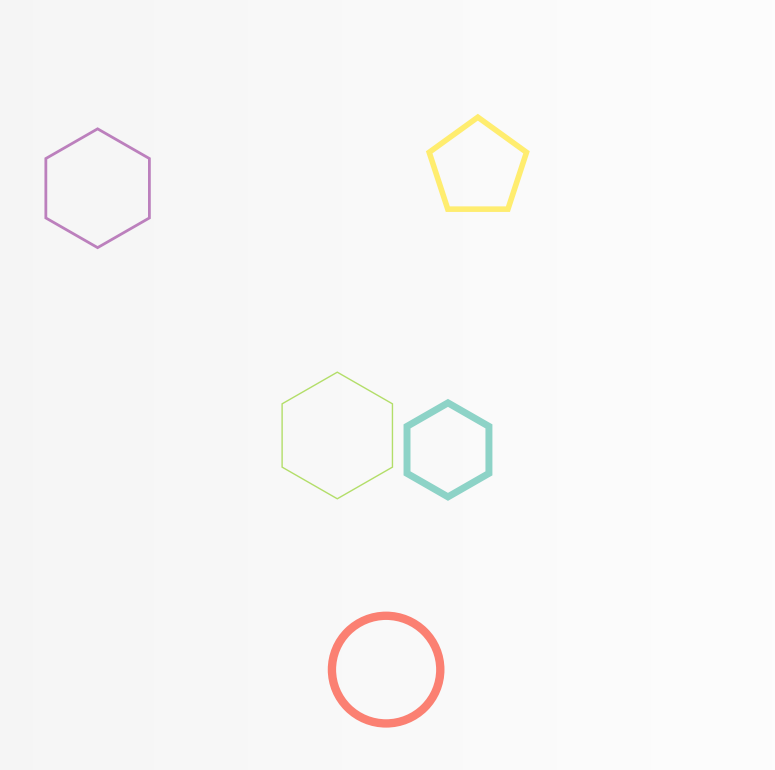[{"shape": "hexagon", "thickness": 2.5, "radius": 0.31, "center": [0.578, 0.416]}, {"shape": "circle", "thickness": 3, "radius": 0.35, "center": [0.498, 0.13]}, {"shape": "hexagon", "thickness": 0.5, "radius": 0.41, "center": [0.435, 0.434]}, {"shape": "hexagon", "thickness": 1, "radius": 0.39, "center": [0.126, 0.756]}, {"shape": "pentagon", "thickness": 2, "radius": 0.33, "center": [0.617, 0.782]}]